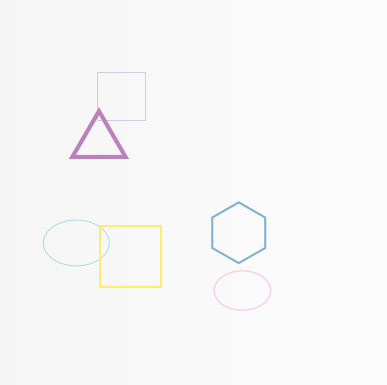[{"shape": "oval", "thickness": 0.5, "radius": 0.43, "center": [0.197, 0.369]}, {"shape": "square", "thickness": 0.5, "radius": 0.31, "center": [0.313, 0.75]}, {"shape": "hexagon", "thickness": 1.5, "radius": 0.39, "center": [0.616, 0.395]}, {"shape": "oval", "thickness": 1, "radius": 0.36, "center": [0.626, 0.245]}, {"shape": "triangle", "thickness": 3, "radius": 0.4, "center": [0.255, 0.632]}, {"shape": "square", "thickness": 1.5, "radius": 0.39, "center": [0.337, 0.333]}]